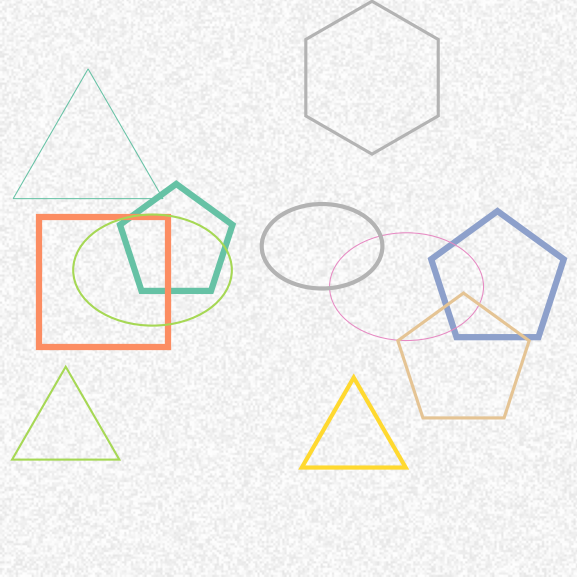[{"shape": "triangle", "thickness": 0.5, "radius": 0.75, "center": [0.153, 0.73]}, {"shape": "pentagon", "thickness": 3, "radius": 0.51, "center": [0.305, 0.578]}, {"shape": "square", "thickness": 3, "radius": 0.56, "center": [0.179, 0.511]}, {"shape": "pentagon", "thickness": 3, "radius": 0.6, "center": [0.861, 0.513]}, {"shape": "oval", "thickness": 0.5, "radius": 0.67, "center": [0.704, 0.503]}, {"shape": "triangle", "thickness": 1, "radius": 0.54, "center": [0.114, 0.257]}, {"shape": "oval", "thickness": 1, "radius": 0.69, "center": [0.264, 0.531]}, {"shape": "triangle", "thickness": 2, "radius": 0.52, "center": [0.613, 0.241]}, {"shape": "pentagon", "thickness": 1.5, "radius": 0.6, "center": [0.803, 0.372]}, {"shape": "hexagon", "thickness": 1.5, "radius": 0.66, "center": [0.644, 0.865]}, {"shape": "oval", "thickness": 2, "radius": 0.52, "center": [0.558, 0.573]}]